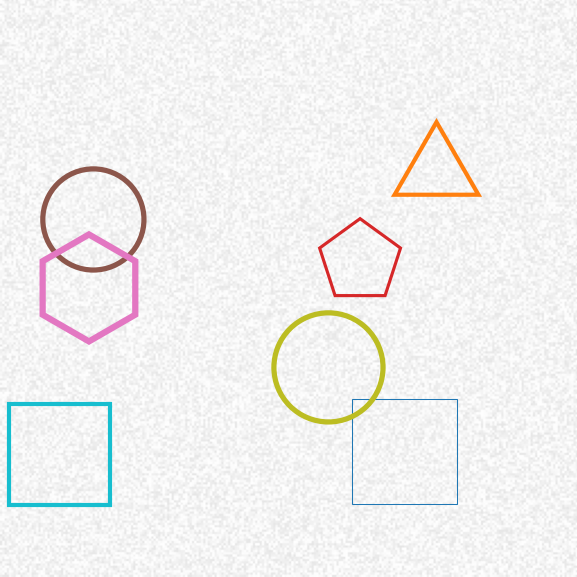[{"shape": "square", "thickness": 0.5, "radius": 0.46, "center": [0.7, 0.217]}, {"shape": "triangle", "thickness": 2, "radius": 0.42, "center": [0.756, 0.704]}, {"shape": "pentagon", "thickness": 1.5, "radius": 0.37, "center": [0.624, 0.547]}, {"shape": "circle", "thickness": 2.5, "radius": 0.44, "center": [0.162, 0.619]}, {"shape": "hexagon", "thickness": 3, "radius": 0.46, "center": [0.154, 0.501]}, {"shape": "circle", "thickness": 2.5, "radius": 0.47, "center": [0.569, 0.363]}, {"shape": "square", "thickness": 2, "radius": 0.44, "center": [0.103, 0.212]}]